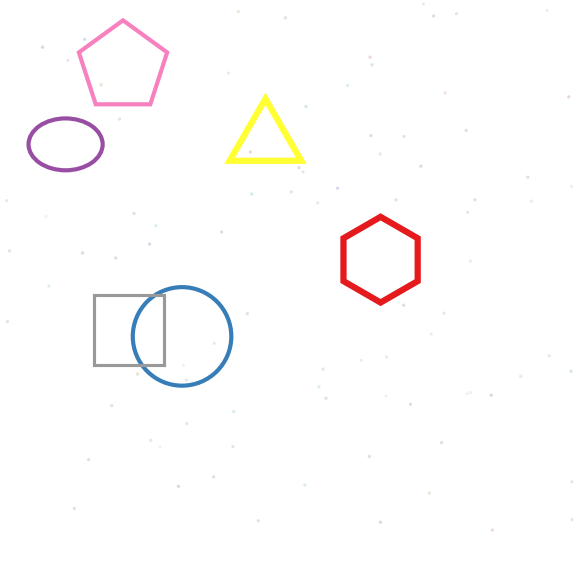[{"shape": "hexagon", "thickness": 3, "radius": 0.37, "center": [0.659, 0.549]}, {"shape": "circle", "thickness": 2, "radius": 0.43, "center": [0.315, 0.417]}, {"shape": "oval", "thickness": 2, "radius": 0.32, "center": [0.114, 0.749]}, {"shape": "triangle", "thickness": 3, "radius": 0.36, "center": [0.46, 0.757]}, {"shape": "pentagon", "thickness": 2, "radius": 0.4, "center": [0.213, 0.884]}, {"shape": "square", "thickness": 1.5, "radius": 0.3, "center": [0.224, 0.427]}]